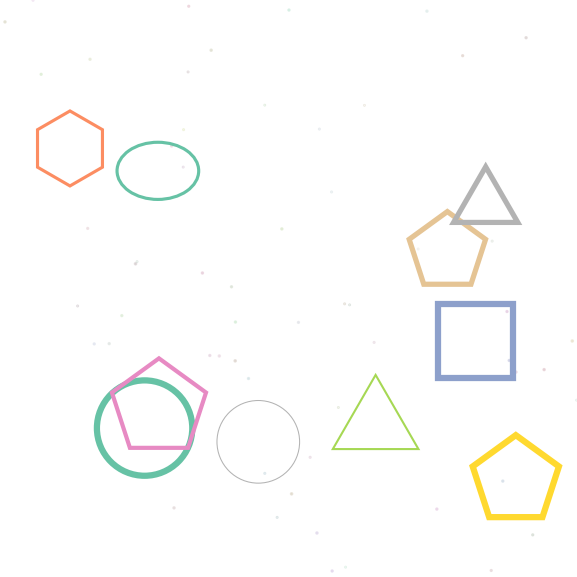[{"shape": "circle", "thickness": 3, "radius": 0.41, "center": [0.25, 0.258]}, {"shape": "oval", "thickness": 1.5, "radius": 0.35, "center": [0.273, 0.703]}, {"shape": "hexagon", "thickness": 1.5, "radius": 0.32, "center": [0.121, 0.742]}, {"shape": "square", "thickness": 3, "radius": 0.32, "center": [0.824, 0.409]}, {"shape": "pentagon", "thickness": 2, "radius": 0.43, "center": [0.275, 0.293]}, {"shape": "triangle", "thickness": 1, "radius": 0.43, "center": [0.65, 0.264]}, {"shape": "pentagon", "thickness": 3, "radius": 0.39, "center": [0.893, 0.167]}, {"shape": "pentagon", "thickness": 2.5, "radius": 0.35, "center": [0.775, 0.563]}, {"shape": "triangle", "thickness": 2.5, "radius": 0.32, "center": [0.841, 0.646]}, {"shape": "circle", "thickness": 0.5, "radius": 0.36, "center": [0.447, 0.234]}]